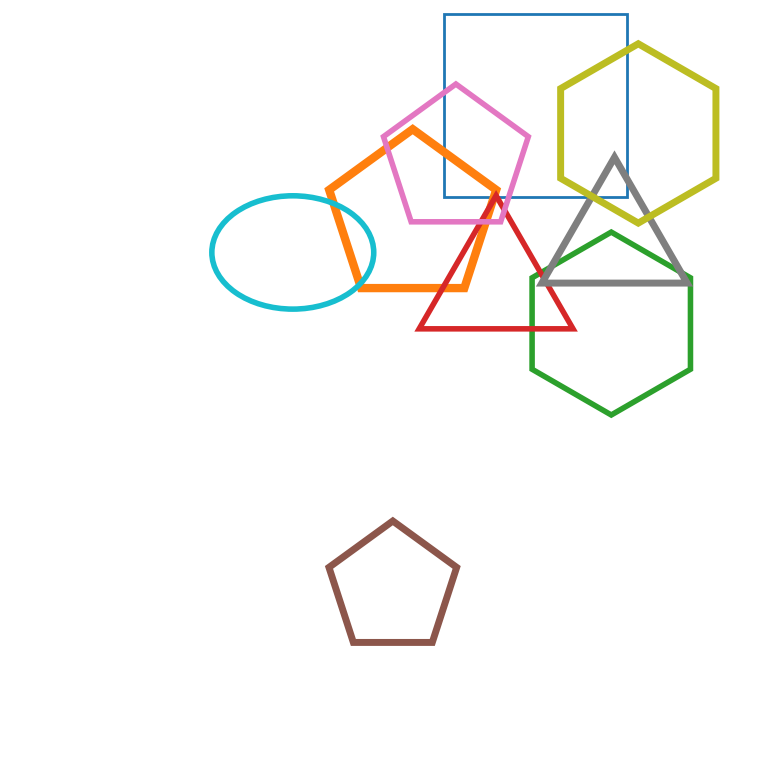[{"shape": "square", "thickness": 1, "radius": 0.59, "center": [0.695, 0.863]}, {"shape": "pentagon", "thickness": 3, "radius": 0.57, "center": [0.536, 0.718]}, {"shape": "hexagon", "thickness": 2, "radius": 0.59, "center": [0.794, 0.58]}, {"shape": "triangle", "thickness": 2, "radius": 0.58, "center": [0.644, 0.631]}, {"shape": "pentagon", "thickness": 2.5, "radius": 0.44, "center": [0.51, 0.236]}, {"shape": "pentagon", "thickness": 2, "radius": 0.49, "center": [0.592, 0.792]}, {"shape": "triangle", "thickness": 2.5, "radius": 0.54, "center": [0.798, 0.687]}, {"shape": "hexagon", "thickness": 2.5, "radius": 0.58, "center": [0.829, 0.827]}, {"shape": "oval", "thickness": 2, "radius": 0.53, "center": [0.38, 0.672]}]